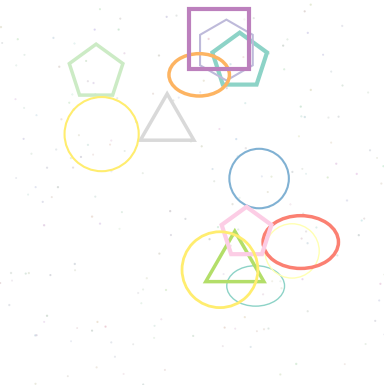[{"shape": "oval", "thickness": 1, "radius": 0.38, "center": [0.664, 0.257]}, {"shape": "pentagon", "thickness": 3, "radius": 0.37, "center": [0.623, 0.841]}, {"shape": "circle", "thickness": 1, "radius": 0.35, "center": [0.759, 0.348]}, {"shape": "hexagon", "thickness": 1.5, "radius": 0.4, "center": [0.588, 0.87]}, {"shape": "oval", "thickness": 2.5, "radius": 0.49, "center": [0.781, 0.371]}, {"shape": "circle", "thickness": 1.5, "radius": 0.39, "center": [0.673, 0.536]}, {"shape": "oval", "thickness": 2.5, "radius": 0.39, "center": [0.517, 0.806]}, {"shape": "triangle", "thickness": 2.5, "radius": 0.44, "center": [0.61, 0.312]}, {"shape": "pentagon", "thickness": 3, "radius": 0.34, "center": [0.64, 0.395]}, {"shape": "triangle", "thickness": 2.5, "radius": 0.4, "center": [0.434, 0.676]}, {"shape": "square", "thickness": 3, "radius": 0.39, "center": [0.57, 0.899]}, {"shape": "pentagon", "thickness": 2.5, "radius": 0.37, "center": [0.25, 0.812]}, {"shape": "circle", "thickness": 2, "radius": 0.49, "center": [0.571, 0.3]}, {"shape": "circle", "thickness": 1.5, "radius": 0.48, "center": [0.264, 0.652]}]